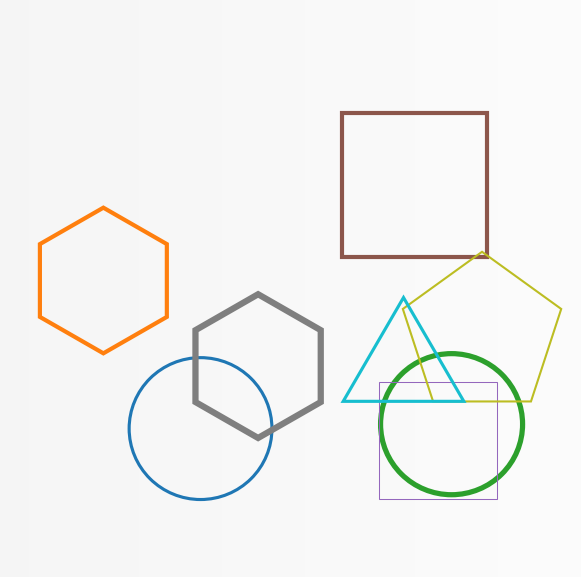[{"shape": "circle", "thickness": 1.5, "radius": 0.61, "center": [0.345, 0.257]}, {"shape": "hexagon", "thickness": 2, "radius": 0.63, "center": [0.178, 0.513]}, {"shape": "circle", "thickness": 2.5, "radius": 0.61, "center": [0.777, 0.265]}, {"shape": "square", "thickness": 0.5, "radius": 0.5, "center": [0.753, 0.236]}, {"shape": "square", "thickness": 2, "radius": 0.62, "center": [0.713, 0.679]}, {"shape": "hexagon", "thickness": 3, "radius": 0.62, "center": [0.444, 0.365]}, {"shape": "pentagon", "thickness": 1, "radius": 0.72, "center": [0.829, 0.42]}, {"shape": "triangle", "thickness": 1.5, "radius": 0.6, "center": [0.694, 0.364]}]